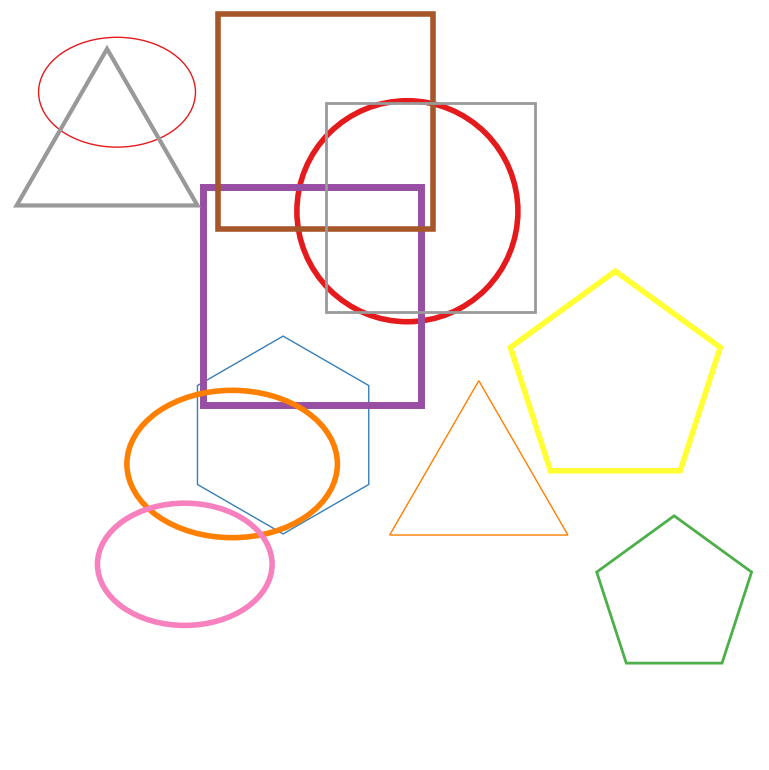[{"shape": "oval", "thickness": 0.5, "radius": 0.51, "center": [0.152, 0.88]}, {"shape": "circle", "thickness": 2, "radius": 0.72, "center": [0.529, 0.726]}, {"shape": "hexagon", "thickness": 0.5, "radius": 0.64, "center": [0.368, 0.435]}, {"shape": "pentagon", "thickness": 1, "radius": 0.53, "center": [0.876, 0.224]}, {"shape": "square", "thickness": 2.5, "radius": 0.71, "center": [0.405, 0.615]}, {"shape": "oval", "thickness": 2, "radius": 0.68, "center": [0.301, 0.397]}, {"shape": "triangle", "thickness": 0.5, "radius": 0.67, "center": [0.622, 0.372]}, {"shape": "pentagon", "thickness": 2, "radius": 0.72, "center": [0.799, 0.505]}, {"shape": "square", "thickness": 2, "radius": 0.7, "center": [0.423, 0.842]}, {"shape": "oval", "thickness": 2, "radius": 0.57, "center": [0.24, 0.267]}, {"shape": "triangle", "thickness": 1.5, "radius": 0.68, "center": [0.139, 0.801]}, {"shape": "square", "thickness": 1, "radius": 0.68, "center": [0.559, 0.731]}]